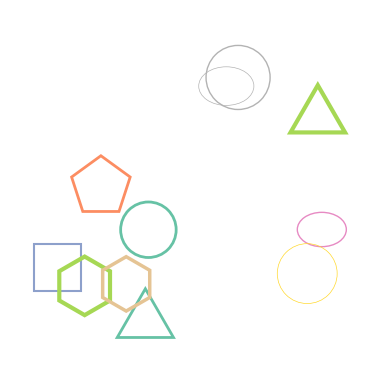[{"shape": "triangle", "thickness": 2, "radius": 0.42, "center": [0.378, 0.166]}, {"shape": "circle", "thickness": 2, "radius": 0.36, "center": [0.385, 0.403]}, {"shape": "pentagon", "thickness": 2, "radius": 0.4, "center": [0.262, 0.515]}, {"shape": "square", "thickness": 1.5, "radius": 0.31, "center": [0.15, 0.306]}, {"shape": "oval", "thickness": 1, "radius": 0.32, "center": [0.836, 0.404]}, {"shape": "triangle", "thickness": 3, "radius": 0.41, "center": [0.825, 0.697]}, {"shape": "hexagon", "thickness": 3, "radius": 0.38, "center": [0.22, 0.258]}, {"shape": "circle", "thickness": 0.5, "radius": 0.39, "center": [0.798, 0.289]}, {"shape": "hexagon", "thickness": 2.5, "radius": 0.35, "center": [0.328, 0.263]}, {"shape": "circle", "thickness": 1, "radius": 0.42, "center": [0.618, 0.799]}, {"shape": "oval", "thickness": 0.5, "radius": 0.36, "center": [0.588, 0.776]}]